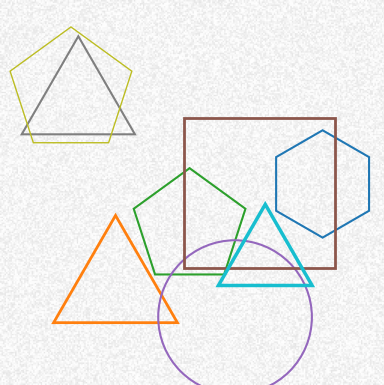[{"shape": "hexagon", "thickness": 1.5, "radius": 0.7, "center": [0.838, 0.522]}, {"shape": "triangle", "thickness": 2, "radius": 0.93, "center": [0.3, 0.255]}, {"shape": "pentagon", "thickness": 1.5, "radius": 0.76, "center": [0.492, 0.411]}, {"shape": "circle", "thickness": 1.5, "radius": 1.0, "center": [0.611, 0.176]}, {"shape": "square", "thickness": 2, "radius": 0.98, "center": [0.673, 0.499]}, {"shape": "triangle", "thickness": 1.5, "radius": 0.85, "center": [0.203, 0.736]}, {"shape": "pentagon", "thickness": 1, "radius": 0.83, "center": [0.184, 0.764]}, {"shape": "triangle", "thickness": 2.5, "radius": 0.7, "center": [0.689, 0.329]}]